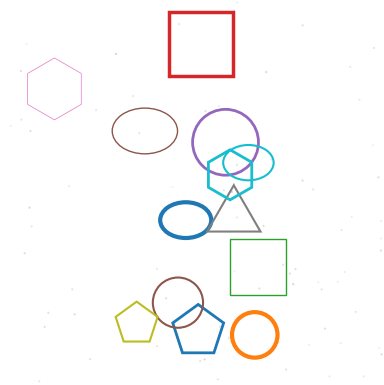[{"shape": "oval", "thickness": 3, "radius": 0.33, "center": [0.482, 0.428]}, {"shape": "pentagon", "thickness": 2, "radius": 0.35, "center": [0.515, 0.14]}, {"shape": "circle", "thickness": 3, "radius": 0.3, "center": [0.662, 0.13]}, {"shape": "square", "thickness": 1, "radius": 0.36, "center": [0.67, 0.308]}, {"shape": "square", "thickness": 2.5, "radius": 0.41, "center": [0.522, 0.886]}, {"shape": "circle", "thickness": 2, "radius": 0.43, "center": [0.586, 0.63]}, {"shape": "oval", "thickness": 1, "radius": 0.42, "center": [0.376, 0.66]}, {"shape": "circle", "thickness": 1.5, "radius": 0.33, "center": [0.462, 0.214]}, {"shape": "hexagon", "thickness": 0.5, "radius": 0.4, "center": [0.141, 0.769]}, {"shape": "triangle", "thickness": 1.5, "radius": 0.4, "center": [0.607, 0.439]}, {"shape": "pentagon", "thickness": 1.5, "radius": 0.29, "center": [0.355, 0.159]}, {"shape": "hexagon", "thickness": 2, "radius": 0.33, "center": [0.598, 0.546]}, {"shape": "oval", "thickness": 1.5, "radius": 0.33, "center": [0.645, 0.578]}]